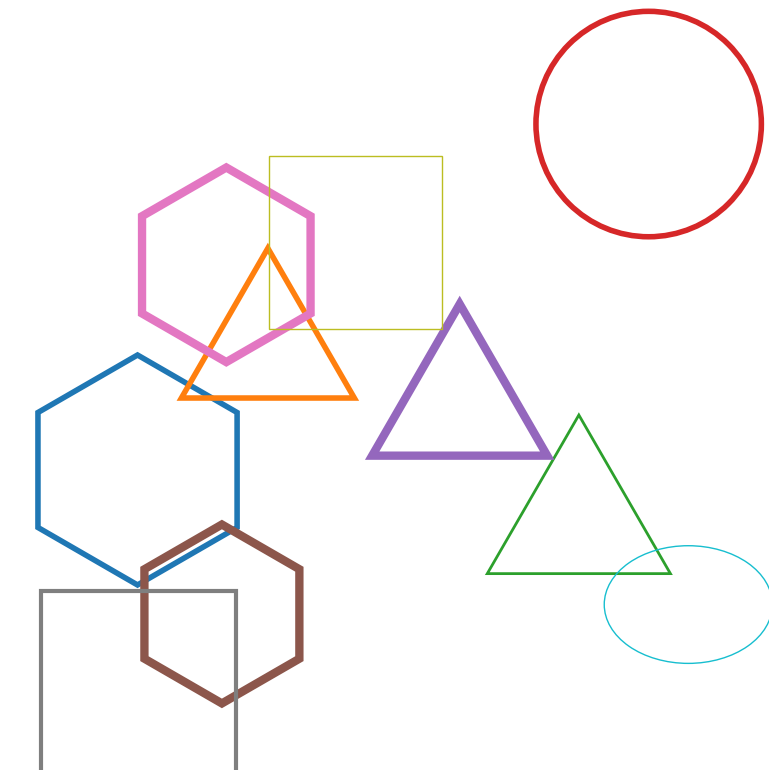[{"shape": "hexagon", "thickness": 2, "radius": 0.75, "center": [0.179, 0.39]}, {"shape": "triangle", "thickness": 2, "radius": 0.65, "center": [0.348, 0.548]}, {"shape": "triangle", "thickness": 1, "radius": 0.69, "center": [0.752, 0.324]}, {"shape": "circle", "thickness": 2, "radius": 0.73, "center": [0.842, 0.839]}, {"shape": "triangle", "thickness": 3, "radius": 0.66, "center": [0.597, 0.474]}, {"shape": "hexagon", "thickness": 3, "radius": 0.58, "center": [0.288, 0.203]}, {"shape": "hexagon", "thickness": 3, "radius": 0.63, "center": [0.294, 0.656]}, {"shape": "square", "thickness": 1.5, "radius": 0.63, "center": [0.18, 0.107]}, {"shape": "square", "thickness": 0.5, "radius": 0.56, "center": [0.462, 0.686]}, {"shape": "oval", "thickness": 0.5, "radius": 0.55, "center": [0.894, 0.215]}]